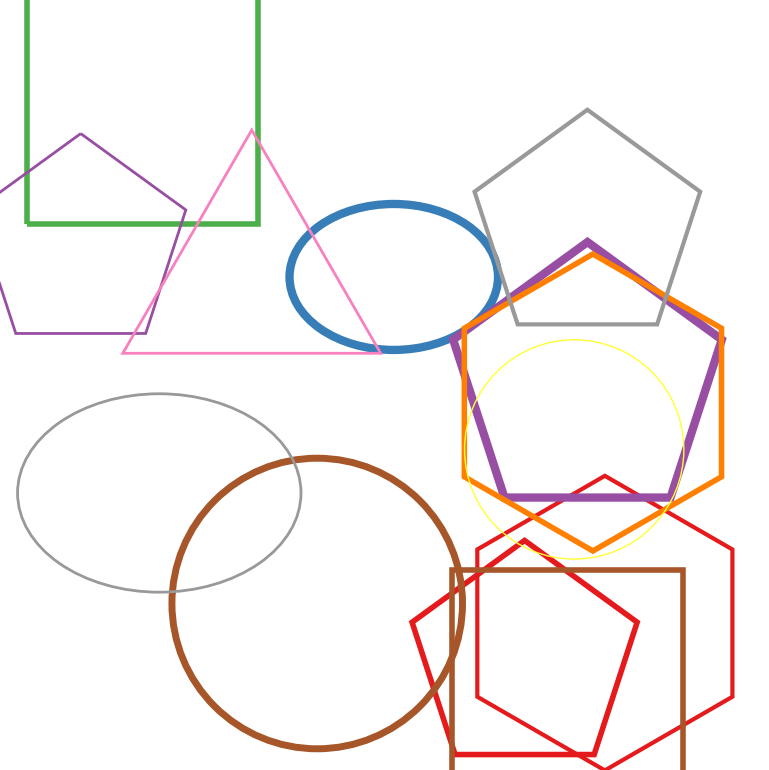[{"shape": "pentagon", "thickness": 2, "radius": 0.77, "center": [0.681, 0.144]}, {"shape": "hexagon", "thickness": 1.5, "radius": 0.96, "center": [0.786, 0.191]}, {"shape": "oval", "thickness": 3, "radius": 0.68, "center": [0.511, 0.64]}, {"shape": "square", "thickness": 2, "radius": 0.75, "center": [0.186, 0.859]}, {"shape": "pentagon", "thickness": 3, "radius": 0.92, "center": [0.763, 0.502]}, {"shape": "pentagon", "thickness": 1, "radius": 0.72, "center": [0.105, 0.683]}, {"shape": "hexagon", "thickness": 2, "radius": 0.96, "center": [0.77, 0.477]}, {"shape": "circle", "thickness": 0.5, "radius": 0.71, "center": [0.746, 0.416]}, {"shape": "circle", "thickness": 2.5, "radius": 0.94, "center": [0.412, 0.216]}, {"shape": "square", "thickness": 2, "radius": 0.75, "center": [0.738, 0.11]}, {"shape": "triangle", "thickness": 1, "radius": 0.97, "center": [0.327, 0.638]}, {"shape": "oval", "thickness": 1, "radius": 0.92, "center": [0.207, 0.36]}, {"shape": "pentagon", "thickness": 1.5, "radius": 0.77, "center": [0.763, 0.703]}]